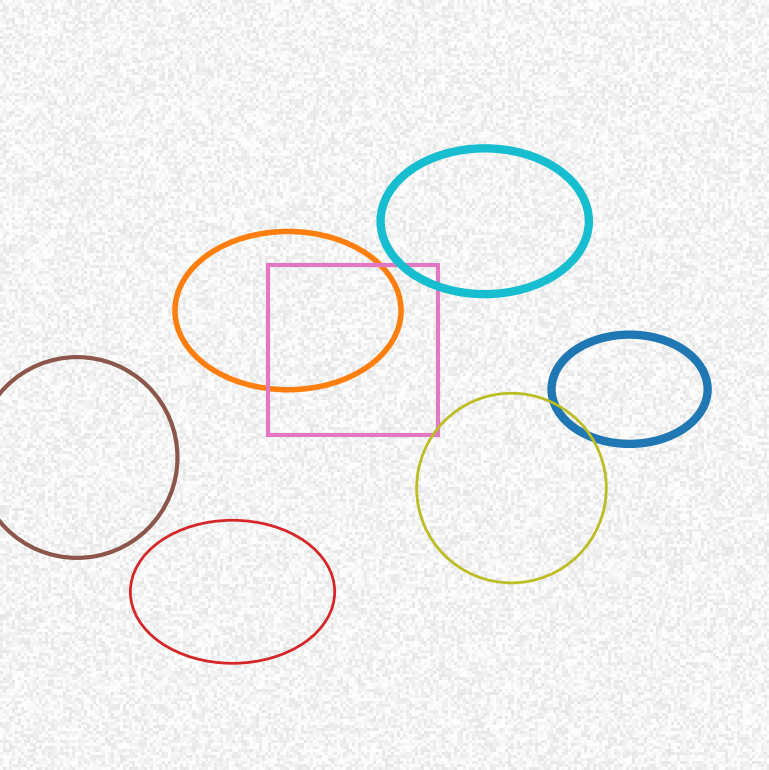[{"shape": "oval", "thickness": 3, "radius": 0.51, "center": [0.818, 0.494]}, {"shape": "oval", "thickness": 2, "radius": 0.73, "center": [0.374, 0.597]}, {"shape": "oval", "thickness": 1, "radius": 0.66, "center": [0.302, 0.231]}, {"shape": "circle", "thickness": 1.5, "radius": 0.65, "center": [0.1, 0.406]}, {"shape": "square", "thickness": 1.5, "radius": 0.55, "center": [0.458, 0.546]}, {"shape": "circle", "thickness": 1, "radius": 0.62, "center": [0.664, 0.366]}, {"shape": "oval", "thickness": 3, "radius": 0.68, "center": [0.63, 0.713]}]